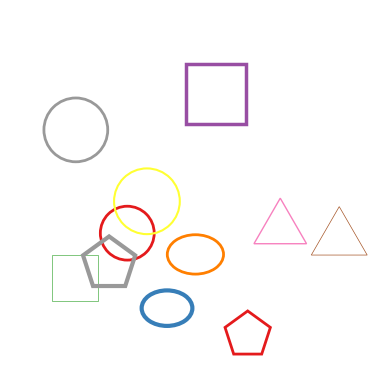[{"shape": "circle", "thickness": 2, "radius": 0.35, "center": [0.331, 0.394]}, {"shape": "pentagon", "thickness": 2, "radius": 0.31, "center": [0.643, 0.13]}, {"shape": "oval", "thickness": 3, "radius": 0.33, "center": [0.434, 0.2]}, {"shape": "square", "thickness": 0.5, "radius": 0.3, "center": [0.195, 0.278]}, {"shape": "square", "thickness": 2.5, "radius": 0.39, "center": [0.561, 0.756]}, {"shape": "oval", "thickness": 2, "radius": 0.37, "center": [0.508, 0.339]}, {"shape": "circle", "thickness": 1.5, "radius": 0.43, "center": [0.382, 0.477]}, {"shape": "triangle", "thickness": 0.5, "radius": 0.42, "center": [0.881, 0.379]}, {"shape": "triangle", "thickness": 1, "radius": 0.39, "center": [0.728, 0.406]}, {"shape": "circle", "thickness": 2, "radius": 0.41, "center": [0.197, 0.663]}, {"shape": "pentagon", "thickness": 3, "radius": 0.36, "center": [0.283, 0.315]}]